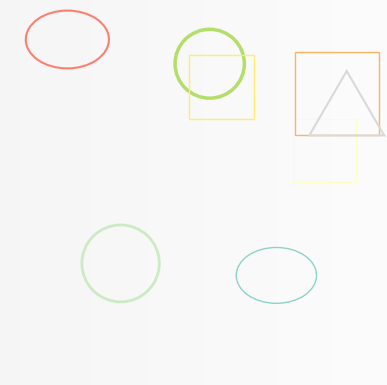[{"shape": "oval", "thickness": 1, "radius": 0.52, "center": [0.713, 0.285]}, {"shape": "square", "thickness": 0.5, "radius": 0.41, "center": [0.838, 0.608]}, {"shape": "oval", "thickness": 1.5, "radius": 0.54, "center": [0.174, 0.897]}, {"shape": "square", "thickness": 1, "radius": 0.54, "center": [0.871, 0.757]}, {"shape": "circle", "thickness": 2.5, "radius": 0.45, "center": [0.541, 0.834]}, {"shape": "triangle", "thickness": 1.5, "radius": 0.56, "center": [0.895, 0.704]}, {"shape": "circle", "thickness": 2, "radius": 0.5, "center": [0.311, 0.316]}, {"shape": "square", "thickness": 1, "radius": 0.42, "center": [0.571, 0.774]}]